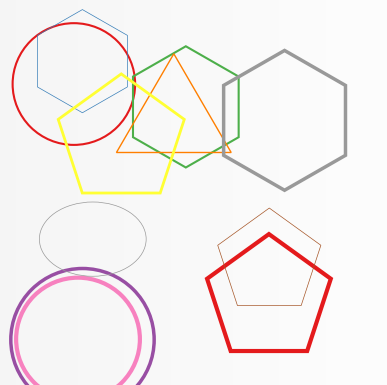[{"shape": "pentagon", "thickness": 3, "radius": 0.84, "center": [0.694, 0.224]}, {"shape": "circle", "thickness": 1.5, "radius": 0.79, "center": [0.191, 0.782]}, {"shape": "hexagon", "thickness": 0.5, "radius": 0.67, "center": [0.213, 0.841]}, {"shape": "hexagon", "thickness": 1.5, "radius": 0.79, "center": [0.48, 0.722]}, {"shape": "circle", "thickness": 2.5, "radius": 0.92, "center": [0.213, 0.118]}, {"shape": "triangle", "thickness": 1, "radius": 0.85, "center": [0.449, 0.689]}, {"shape": "pentagon", "thickness": 2, "radius": 0.86, "center": [0.313, 0.637]}, {"shape": "pentagon", "thickness": 0.5, "radius": 0.7, "center": [0.695, 0.32]}, {"shape": "circle", "thickness": 3, "radius": 0.8, "center": [0.201, 0.119]}, {"shape": "hexagon", "thickness": 2.5, "radius": 0.91, "center": [0.734, 0.687]}, {"shape": "oval", "thickness": 0.5, "radius": 0.69, "center": [0.239, 0.379]}]